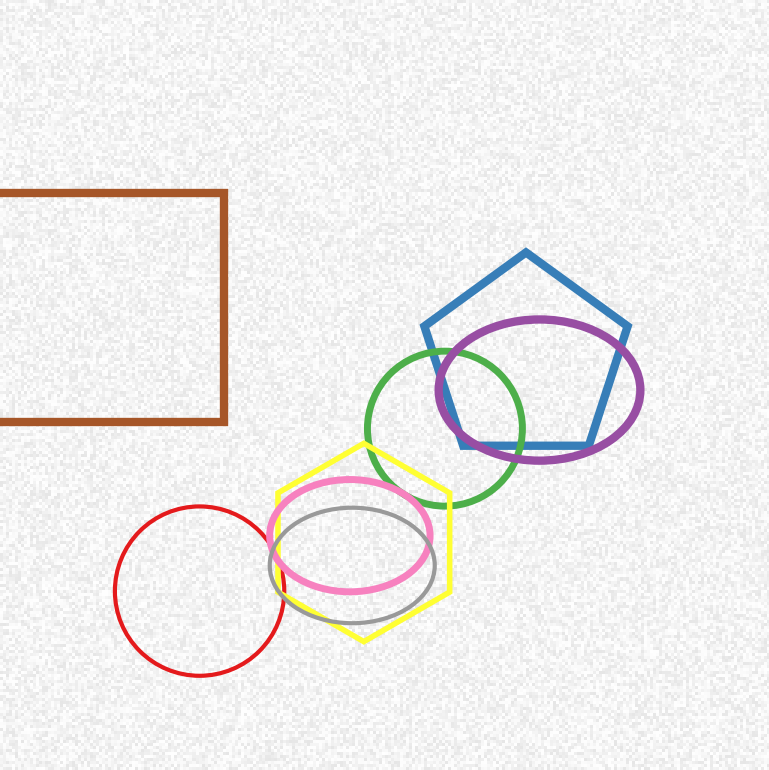[{"shape": "circle", "thickness": 1.5, "radius": 0.55, "center": [0.259, 0.232]}, {"shape": "pentagon", "thickness": 3, "radius": 0.69, "center": [0.683, 0.533]}, {"shape": "circle", "thickness": 2.5, "radius": 0.5, "center": [0.578, 0.443]}, {"shape": "oval", "thickness": 3, "radius": 0.65, "center": [0.701, 0.493]}, {"shape": "hexagon", "thickness": 2, "radius": 0.64, "center": [0.473, 0.295]}, {"shape": "square", "thickness": 3, "radius": 0.74, "center": [0.142, 0.601]}, {"shape": "oval", "thickness": 2.5, "radius": 0.52, "center": [0.454, 0.304]}, {"shape": "oval", "thickness": 1.5, "radius": 0.54, "center": [0.457, 0.266]}]